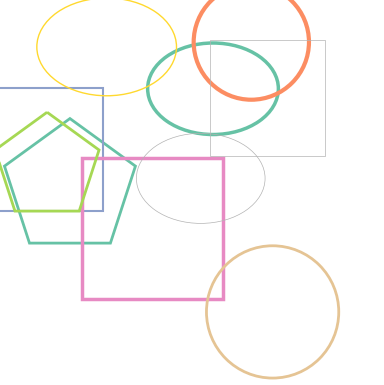[{"shape": "pentagon", "thickness": 2, "radius": 0.89, "center": [0.182, 0.513]}, {"shape": "oval", "thickness": 2.5, "radius": 0.85, "center": [0.553, 0.769]}, {"shape": "circle", "thickness": 3, "radius": 0.75, "center": [0.653, 0.891]}, {"shape": "square", "thickness": 1.5, "radius": 0.8, "center": [0.108, 0.612]}, {"shape": "square", "thickness": 2.5, "radius": 0.91, "center": [0.396, 0.406]}, {"shape": "pentagon", "thickness": 2, "radius": 0.71, "center": [0.122, 0.567]}, {"shape": "oval", "thickness": 1, "radius": 0.91, "center": [0.277, 0.878]}, {"shape": "circle", "thickness": 2, "radius": 0.86, "center": [0.708, 0.19]}, {"shape": "square", "thickness": 0.5, "radius": 0.75, "center": [0.695, 0.746]}, {"shape": "oval", "thickness": 0.5, "radius": 0.84, "center": [0.521, 0.537]}]